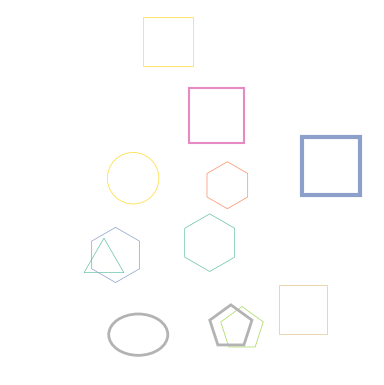[{"shape": "triangle", "thickness": 0.5, "radius": 0.3, "center": [0.27, 0.322]}, {"shape": "hexagon", "thickness": 0.5, "radius": 0.37, "center": [0.545, 0.37]}, {"shape": "hexagon", "thickness": 0.5, "radius": 0.31, "center": [0.591, 0.519]}, {"shape": "square", "thickness": 3, "radius": 0.38, "center": [0.86, 0.568]}, {"shape": "hexagon", "thickness": 0.5, "radius": 0.36, "center": [0.3, 0.338]}, {"shape": "square", "thickness": 1.5, "radius": 0.35, "center": [0.563, 0.699]}, {"shape": "pentagon", "thickness": 0.5, "radius": 0.29, "center": [0.629, 0.146]}, {"shape": "square", "thickness": 0.5, "radius": 0.32, "center": [0.437, 0.893]}, {"shape": "circle", "thickness": 0.5, "radius": 0.33, "center": [0.346, 0.537]}, {"shape": "square", "thickness": 0.5, "radius": 0.31, "center": [0.787, 0.196]}, {"shape": "oval", "thickness": 2, "radius": 0.38, "center": [0.359, 0.131]}, {"shape": "pentagon", "thickness": 2, "radius": 0.29, "center": [0.6, 0.151]}]